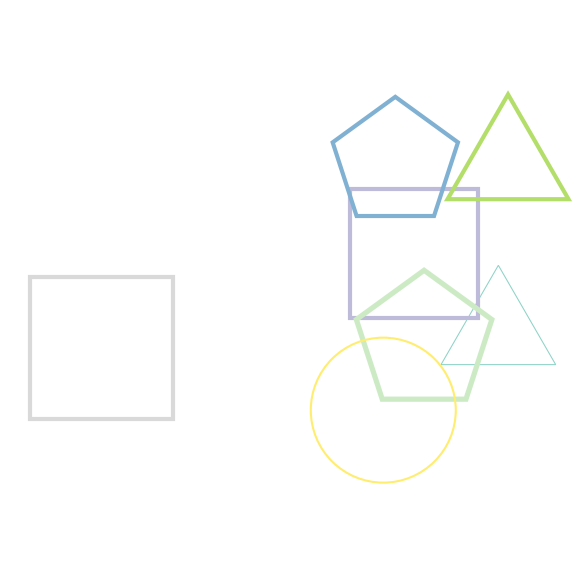[{"shape": "triangle", "thickness": 0.5, "radius": 0.57, "center": [0.863, 0.425]}, {"shape": "square", "thickness": 2, "radius": 0.56, "center": [0.717, 0.56]}, {"shape": "pentagon", "thickness": 2, "radius": 0.57, "center": [0.685, 0.717]}, {"shape": "triangle", "thickness": 2, "radius": 0.6, "center": [0.88, 0.715]}, {"shape": "square", "thickness": 2, "radius": 0.62, "center": [0.175, 0.396]}, {"shape": "pentagon", "thickness": 2.5, "radius": 0.62, "center": [0.734, 0.408]}, {"shape": "circle", "thickness": 1, "radius": 0.63, "center": [0.664, 0.289]}]